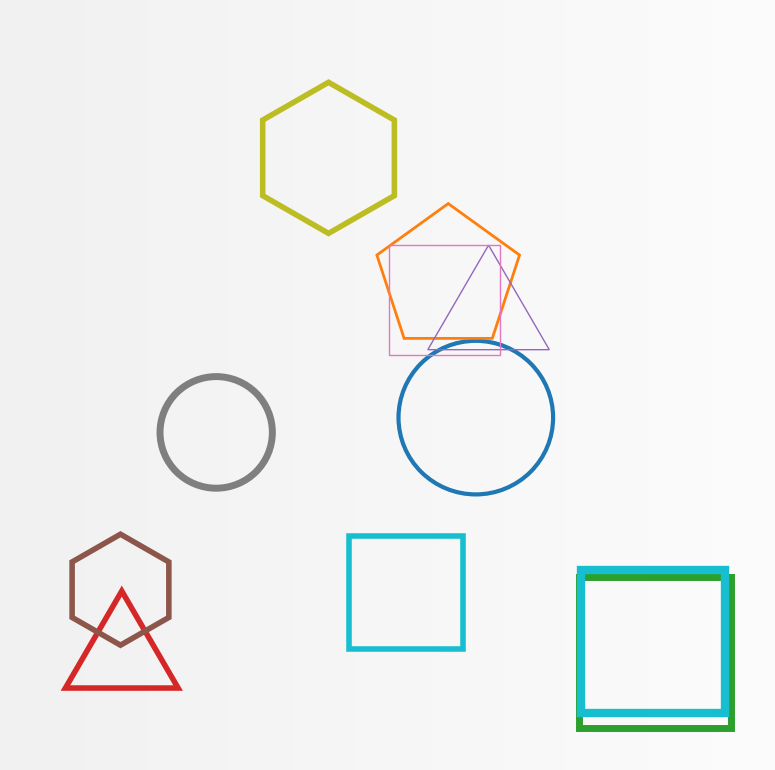[{"shape": "circle", "thickness": 1.5, "radius": 0.5, "center": [0.614, 0.458]}, {"shape": "pentagon", "thickness": 1, "radius": 0.48, "center": [0.578, 0.639]}, {"shape": "square", "thickness": 2.5, "radius": 0.49, "center": [0.845, 0.153]}, {"shape": "triangle", "thickness": 2, "radius": 0.42, "center": [0.157, 0.148]}, {"shape": "triangle", "thickness": 0.5, "radius": 0.45, "center": [0.63, 0.591]}, {"shape": "hexagon", "thickness": 2, "radius": 0.36, "center": [0.155, 0.234]}, {"shape": "square", "thickness": 0.5, "radius": 0.36, "center": [0.574, 0.611]}, {"shape": "circle", "thickness": 2.5, "radius": 0.36, "center": [0.279, 0.438]}, {"shape": "hexagon", "thickness": 2, "radius": 0.49, "center": [0.424, 0.795]}, {"shape": "square", "thickness": 2, "radius": 0.37, "center": [0.524, 0.231]}, {"shape": "square", "thickness": 3, "radius": 0.46, "center": [0.842, 0.167]}]